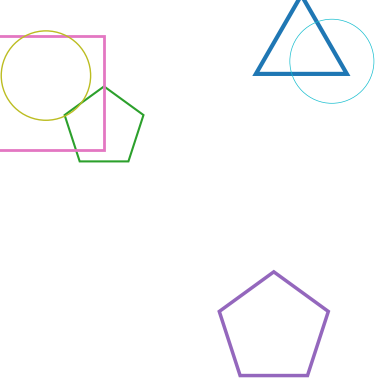[{"shape": "triangle", "thickness": 3, "radius": 0.68, "center": [0.783, 0.876]}, {"shape": "pentagon", "thickness": 1.5, "radius": 0.54, "center": [0.27, 0.668]}, {"shape": "pentagon", "thickness": 2.5, "radius": 0.74, "center": [0.711, 0.145]}, {"shape": "square", "thickness": 2, "radius": 0.74, "center": [0.121, 0.758]}, {"shape": "circle", "thickness": 1, "radius": 0.58, "center": [0.119, 0.804]}, {"shape": "circle", "thickness": 0.5, "radius": 0.55, "center": [0.862, 0.841]}]